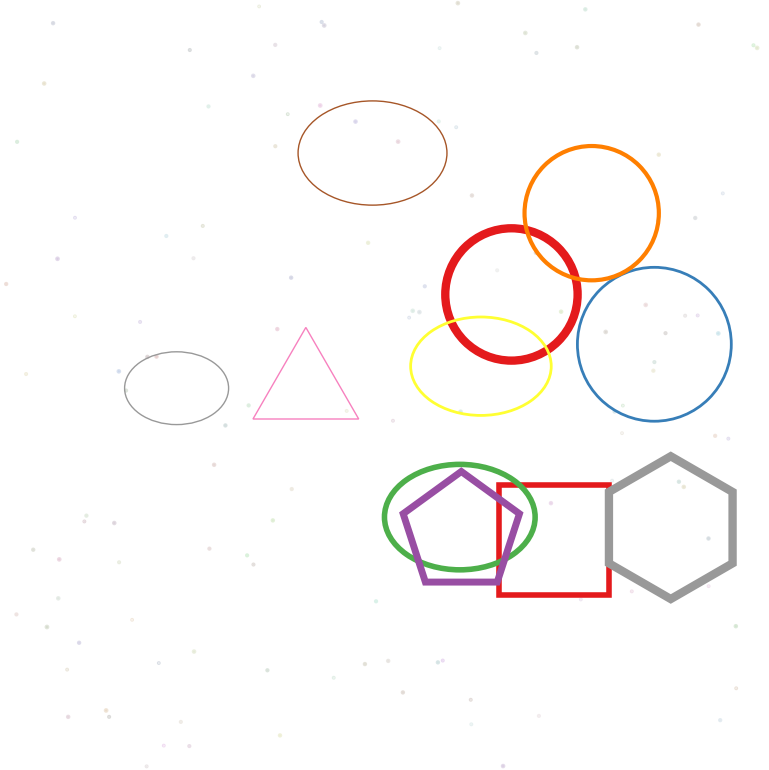[{"shape": "circle", "thickness": 3, "radius": 0.43, "center": [0.664, 0.618]}, {"shape": "square", "thickness": 2, "radius": 0.36, "center": [0.72, 0.299]}, {"shape": "circle", "thickness": 1, "radius": 0.5, "center": [0.85, 0.553]}, {"shape": "oval", "thickness": 2, "radius": 0.49, "center": [0.597, 0.328]}, {"shape": "pentagon", "thickness": 2.5, "radius": 0.4, "center": [0.599, 0.308]}, {"shape": "circle", "thickness": 1.5, "radius": 0.44, "center": [0.768, 0.723]}, {"shape": "oval", "thickness": 1, "radius": 0.46, "center": [0.625, 0.524]}, {"shape": "oval", "thickness": 0.5, "radius": 0.48, "center": [0.484, 0.801]}, {"shape": "triangle", "thickness": 0.5, "radius": 0.4, "center": [0.397, 0.495]}, {"shape": "oval", "thickness": 0.5, "radius": 0.34, "center": [0.229, 0.496]}, {"shape": "hexagon", "thickness": 3, "radius": 0.46, "center": [0.871, 0.315]}]